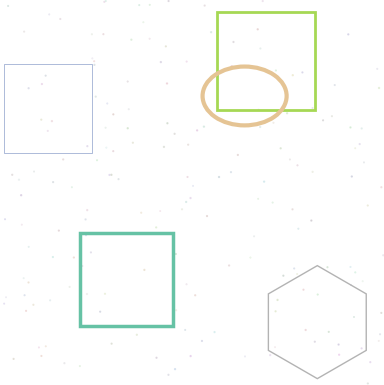[{"shape": "square", "thickness": 2.5, "radius": 0.6, "center": [0.329, 0.273]}, {"shape": "square", "thickness": 0.5, "radius": 0.57, "center": [0.125, 0.718]}, {"shape": "square", "thickness": 2, "radius": 0.64, "center": [0.692, 0.842]}, {"shape": "oval", "thickness": 3, "radius": 0.55, "center": [0.635, 0.751]}, {"shape": "hexagon", "thickness": 1, "radius": 0.73, "center": [0.824, 0.163]}]